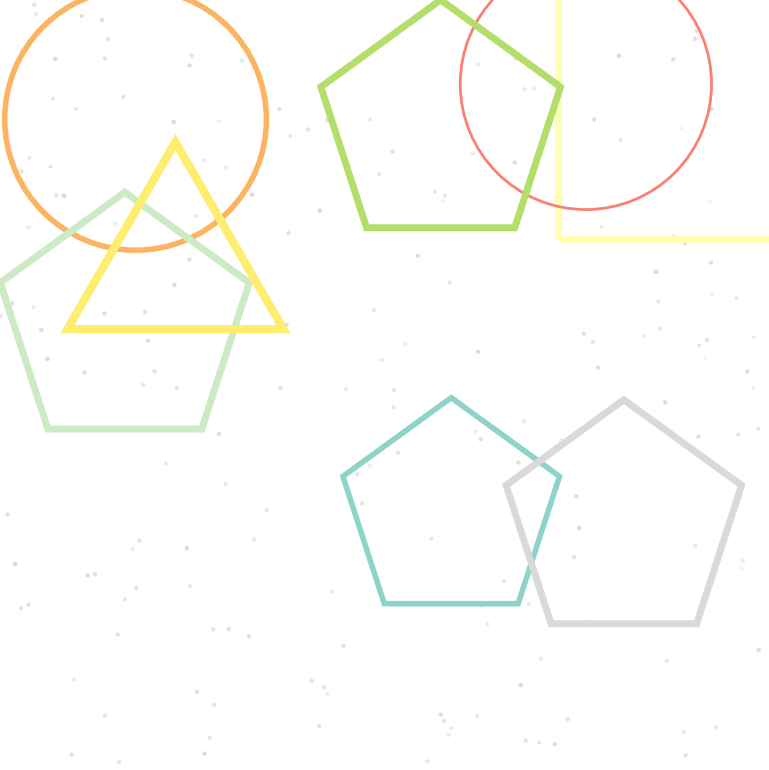[{"shape": "pentagon", "thickness": 2, "radius": 0.74, "center": [0.586, 0.336]}, {"shape": "square", "thickness": 2.5, "radius": 0.85, "center": [0.894, 0.859]}, {"shape": "circle", "thickness": 1, "radius": 0.82, "center": [0.761, 0.891]}, {"shape": "circle", "thickness": 2, "radius": 0.85, "center": [0.176, 0.845]}, {"shape": "pentagon", "thickness": 2.5, "radius": 0.82, "center": [0.572, 0.837]}, {"shape": "pentagon", "thickness": 2.5, "radius": 0.8, "center": [0.81, 0.32]}, {"shape": "pentagon", "thickness": 2.5, "radius": 0.85, "center": [0.162, 0.58]}, {"shape": "triangle", "thickness": 3, "radius": 0.81, "center": [0.228, 0.653]}]